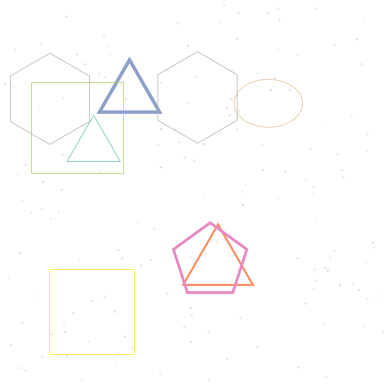[{"shape": "triangle", "thickness": 0.5, "radius": 0.4, "center": [0.243, 0.62]}, {"shape": "triangle", "thickness": 1.5, "radius": 0.52, "center": [0.566, 0.312]}, {"shape": "triangle", "thickness": 2.5, "radius": 0.45, "center": [0.336, 0.754]}, {"shape": "pentagon", "thickness": 2, "radius": 0.5, "center": [0.546, 0.321]}, {"shape": "square", "thickness": 0.5, "radius": 0.59, "center": [0.2, 0.668]}, {"shape": "square", "thickness": 0.5, "radius": 0.55, "center": [0.237, 0.19]}, {"shape": "oval", "thickness": 0.5, "radius": 0.44, "center": [0.697, 0.732]}, {"shape": "hexagon", "thickness": 0.5, "radius": 0.59, "center": [0.513, 0.747]}, {"shape": "hexagon", "thickness": 0.5, "radius": 0.59, "center": [0.13, 0.743]}]